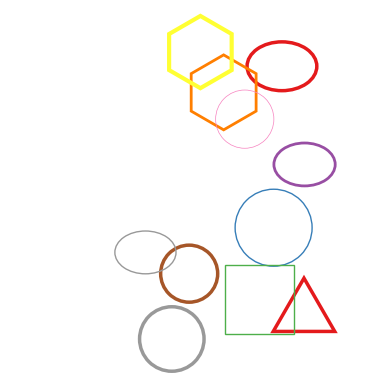[{"shape": "oval", "thickness": 2.5, "radius": 0.45, "center": [0.732, 0.828]}, {"shape": "triangle", "thickness": 2.5, "radius": 0.46, "center": [0.79, 0.185]}, {"shape": "circle", "thickness": 1, "radius": 0.5, "center": [0.711, 0.409]}, {"shape": "square", "thickness": 1, "radius": 0.45, "center": [0.674, 0.221]}, {"shape": "oval", "thickness": 2, "radius": 0.4, "center": [0.791, 0.573]}, {"shape": "hexagon", "thickness": 2, "radius": 0.49, "center": [0.581, 0.76]}, {"shape": "hexagon", "thickness": 3, "radius": 0.47, "center": [0.52, 0.865]}, {"shape": "circle", "thickness": 2.5, "radius": 0.37, "center": [0.491, 0.289]}, {"shape": "circle", "thickness": 0.5, "radius": 0.38, "center": [0.636, 0.691]}, {"shape": "circle", "thickness": 2.5, "radius": 0.42, "center": [0.446, 0.12]}, {"shape": "oval", "thickness": 1, "radius": 0.4, "center": [0.378, 0.344]}]